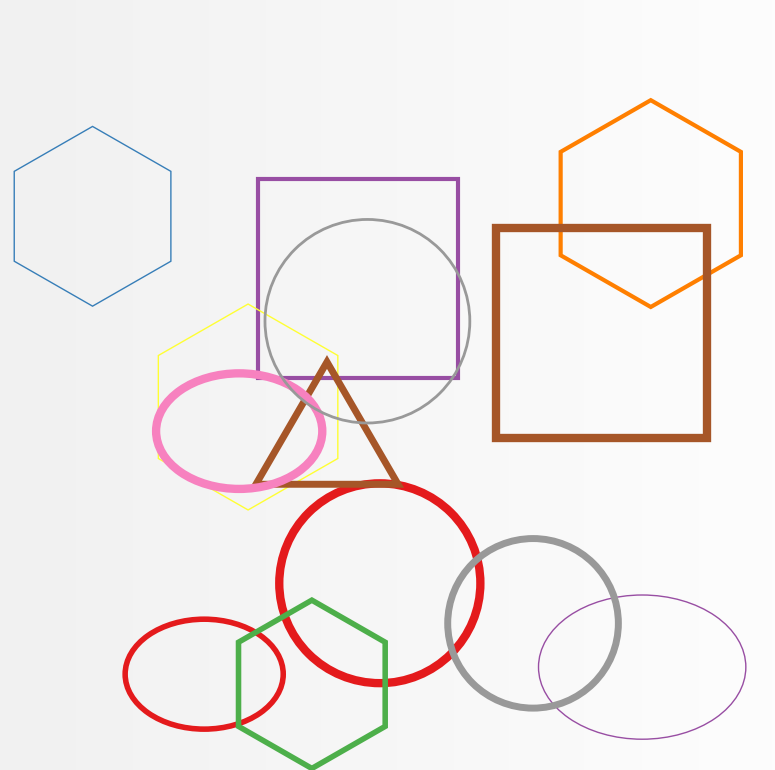[{"shape": "circle", "thickness": 3, "radius": 0.65, "center": [0.49, 0.243]}, {"shape": "oval", "thickness": 2, "radius": 0.51, "center": [0.263, 0.124]}, {"shape": "hexagon", "thickness": 0.5, "radius": 0.58, "center": [0.119, 0.719]}, {"shape": "hexagon", "thickness": 2, "radius": 0.55, "center": [0.402, 0.111]}, {"shape": "square", "thickness": 1.5, "radius": 0.65, "center": [0.462, 0.639]}, {"shape": "oval", "thickness": 0.5, "radius": 0.67, "center": [0.829, 0.134]}, {"shape": "hexagon", "thickness": 1.5, "radius": 0.67, "center": [0.84, 0.736]}, {"shape": "hexagon", "thickness": 0.5, "radius": 0.67, "center": [0.32, 0.471]}, {"shape": "triangle", "thickness": 2.5, "radius": 0.53, "center": [0.422, 0.424]}, {"shape": "square", "thickness": 3, "radius": 0.68, "center": [0.776, 0.568]}, {"shape": "oval", "thickness": 3, "radius": 0.54, "center": [0.309, 0.44]}, {"shape": "circle", "thickness": 1, "radius": 0.66, "center": [0.474, 0.583]}, {"shape": "circle", "thickness": 2.5, "radius": 0.55, "center": [0.688, 0.19]}]